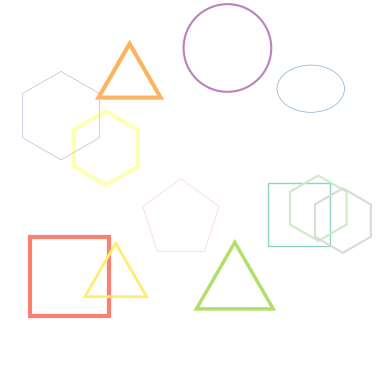[{"shape": "square", "thickness": 1, "radius": 0.41, "center": [0.776, 0.443]}, {"shape": "hexagon", "thickness": 3, "radius": 0.48, "center": [0.275, 0.615]}, {"shape": "hexagon", "thickness": 0.5, "radius": 0.57, "center": [0.158, 0.7]}, {"shape": "square", "thickness": 3, "radius": 0.51, "center": [0.181, 0.282]}, {"shape": "oval", "thickness": 0.5, "radius": 0.44, "center": [0.807, 0.77]}, {"shape": "triangle", "thickness": 3, "radius": 0.47, "center": [0.337, 0.793]}, {"shape": "triangle", "thickness": 2.5, "radius": 0.58, "center": [0.61, 0.255]}, {"shape": "pentagon", "thickness": 0.5, "radius": 0.52, "center": [0.47, 0.432]}, {"shape": "hexagon", "thickness": 1.5, "radius": 0.42, "center": [0.891, 0.427]}, {"shape": "circle", "thickness": 1.5, "radius": 0.57, "center": [0.591, 0.875]}, {"shape": "hexagon", "thickness": 1.5, "radius": 0.42, "center": [0.827, 0.459]}, {"shape": "triangle", "thickness": 2, "radius": 0.46, "center": [0.301, 0.276]}]